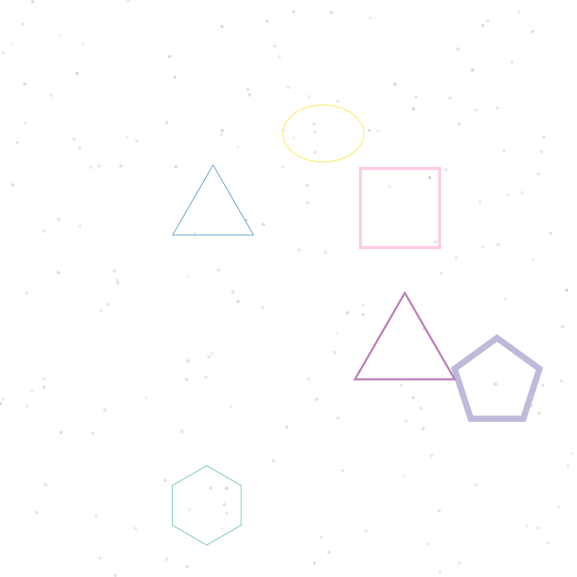[{"shape": "hexagon", "thickness": 0.5, "radius": 0.34, "center": [0.358, 0.124]}, {"shape": "pentagon", "thickness": 3, "radius": 0.39, "center": [0.861, 0.337]}, {"shape": "triangle", "thickness": 0.5, "radius": 0.4, "center": [0.369, 0.633]}, {"shape": "square", "thickness": 1.5, "radius": 0.34, "center": [0.692, 0.64]}, {"shape": "triangle", "thickness": 1, "radius": 0.5, "center": [0.701, 0.392]}, {"shape": "oval", "thickness": 0.5, "radius": 0.35, "center": [0.56, 0.768]}]